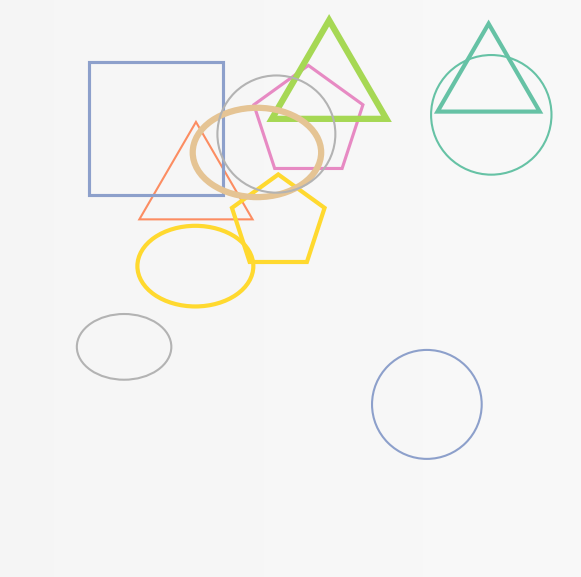[{"shape": "circle", "thickness": 1, "radius": 0.52, "center": [0.845, 0.8]}, {"shape": "triangle", "thickness": 2, "radius": 0.51, "center": [0.841, 0.857]}, {"shape": "triangle", "thickness": 1, "radius": 0.56, "center": [0.337, 0.676]}, {"shape": "square", "thickness": 1.5, "radius": 0.58, "center": [0.268, 0.777]}, {"shape": "circle", "thickness": 1, "radius": 0.47, "center": [0.734, 0.299]}, {"shape": "pentagon", "thickness": 1.5, "radius": 0.49, "center": [0.531, 0.787]}, {"shape": "triangle", "thickness": 3, "radius": 0.57, "center": [0.566, 0.85]}, {"shape": "oval", "thickness": 2, "radius": 0.5, "center": [0.336, 0.538]}, {"shape": "pentagon", "thickness": 2, "radius": 0.42, "center": [0.479, 0.613]}, {"shape": "oval", "thickness": 3, "radius": 0.55, "center": [0.442, 0.735]}, {"shape": "oval", "thickness": 1, "radius": 0.41, "center": [0.213, 0.399]}, {"shape": "circle", "thickness": 1, "radius": 0.51, "center": [0.475, 0.767]}]